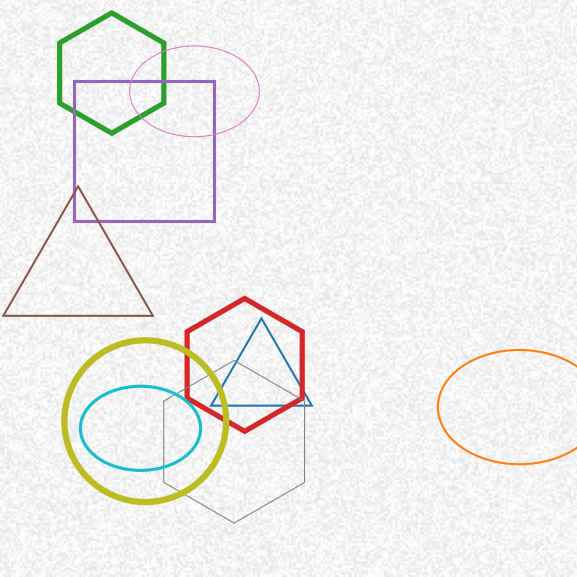[{"shape": "triangle", "thickness": 1, "radius": 0.5, "center": [0.453, 0.347]}, {"shape": "oval", "thickness": 1, "radius": 0.71, "center": [0.9, 0.294]}, {"shape": "hexagon", "thickness": 2.5, "radius": 0.52, "center": [0.194, 0.873]}, {"shape": "hexagon", "thickness": 2.5, "radius": 0.58, "center": [0.424, 0.367]}, {"shape": "square", "thickness": 1.5, "radius": 0.61, "center": [0.249, 0.738]}, {"shape": "triangle", "thickness": 1, "radius": 0.75, "center": [0.135, 0.527]}, {"shape": "oval", "thickness": 0.5, "radius": 0.56, "center": [0.337, 0.841]}, {"shape": "hexagon", "thickness": 0.5, "radius": 0.7, "center": [0.405, 0.234]}, {"shape": "circle", "thickness": 3, "radius": 0.7, "center": [0.252, 0.27]}, {"shape": "oval", "thickness": 1.5, "radius": 0.52, "center": [0.243, 0.257]}]